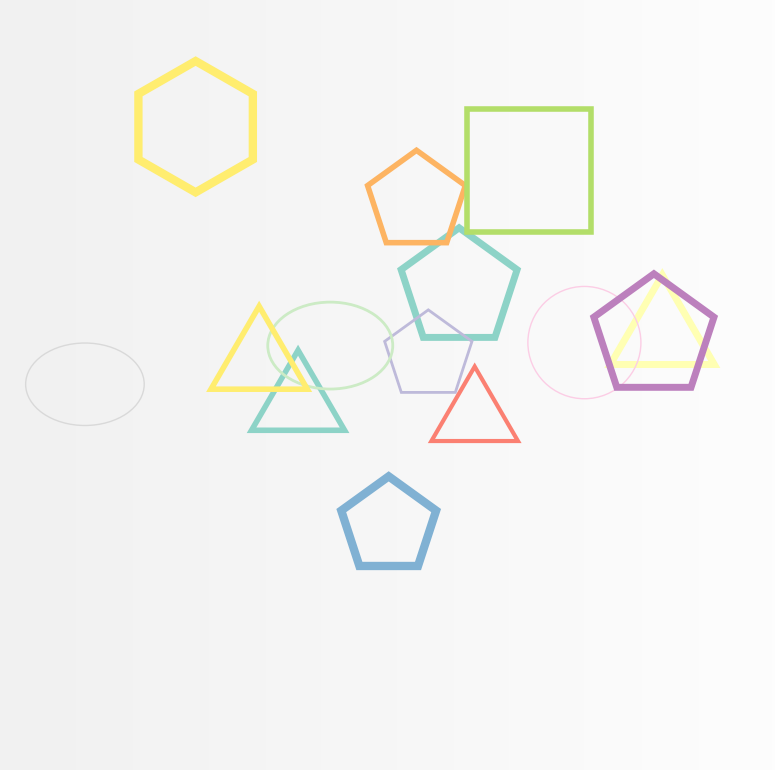[{"shape": "triangle", "thickness": 2, "radius": 0.35, "center": [0.385, 0.476]}, {"shape": "pentagon", "thickness": 2.5, "radius": 0.39, "center": [0.592, 0.625]}, {"shape": "triangle", "thickness": 2.5, "radius": 0.39, "center": [0.855, 0.565]}, {"shape": "pentagon", "thickness": 1, "radius": 0.3, "center": [0.553, 0.538]}, {"shape": "triangle", "thickness": 1.5, "radius": 0.32, "center": [0.613, 0.459]}, {"shape": "pentagon", "thickness": 3, "radius": 0.32, "center": [0.502, 0.317]}, {"shape": "pentagon", "thickness": 2, "radius": 0.33, "center": [0.537, 0.738]}, {"shape": "square", "thickness": 2, "radius": 0.4, "center": [0.682, 0.779]}, {"shape": "circle", "thickness": 0.5, "radius": 0.36, "center": [0.754, 0.555]}, {"shape": "oval", "thickness": 0.5, "radius": 0.38, "center": [0.11, 0.501]}, {"shape": "pentagon", "thickness": 2.5, "radius": 0.41, "center": [0.844, 0.563]}, {"shape": "oval", "thickness": 1, "radius": 0.4, "center": [0.426, 0.551]}, {"shape": "triangle", "thickness": 2, "radius": 0.36, "center": [0.334, 0.53]}, {"shape": "hexagon", "thickness": 3, "radius": 0.43, "center": [0.252, 0.835]}]